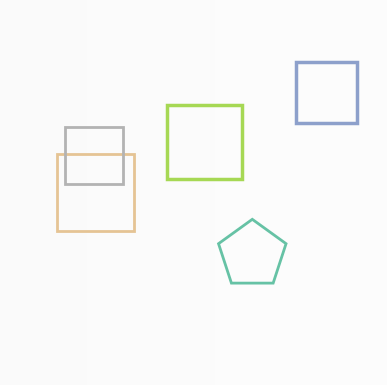[{"shape": "pentagon", "thickness": 2, "radius": 0.46, "center": [0.651, 0.339]}, {"shape": "square", "thickness": 2.5, "radius": 0.39, "center": [0.844, 0.759]}, {"shape": "square", "thickness": 2.5, "radius": 0.48, "center": [0.528, 0.631]}, {"shape": "square", "thickness": 2, "radius": 0.5, "center": [0.246, 0.5]}, {"shape": "square", "thickness": 2, "radius": 0.37, "center": [0.242, 0.597]}]